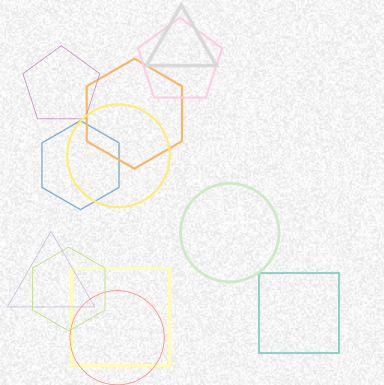[{"shape": "square", "thickness": 1.5, "radius": 0.52, "center": [0.777, 0.188]}, {"shape": "square", "thickness": 2, "radius": 0.63, "center": [0.312, 0.178]}, {"shape": "triangle", "thickness": 0.5, "radius": 0.65, "center": [0.133, 0.268]}, {"shape": "circle", "thickness": 0.5, "radius": 0.61, "center": [0.304, 0.123]}, {"shape": "hexagon", "thickness": 1, "radius": 0.58, "center": [0.209, 0.571]}, {"shape": "hexagon", "thickness": 1.5, "radius": 0.71, "center": [0.349, 0.705]}, {"shape": "hexagon", "thickness": 0.5, "radius": 0.54, "center": [0.178, 0.249]}, {"shape": "pentagon", "thickness": 1.5, "radius": 0.57, "center": [0.467, 0.839]}, {"shape": "triangle", "thickness": 2.5, "radius": 0.52, "center": [0.471, 0.882]}, {"shape": "pentagon", "thickness": 0.5, "radius": 0.53, "center": [0.159, 0.776]}, {"shape": "circle", "thickness": 2, "radius": 0.64, "center": [0.597, 0.396]}, {"shape": "circle", "thickness": 1.5, "radius": 0.67, "center": [0.308, 0.595]}]